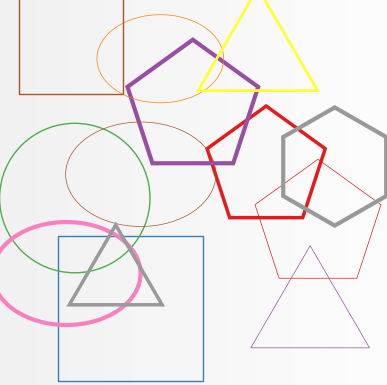[{"shape": "pentagon", "thickness": 0.5, "radius": 0.85, "center": [0.821, 0.416]}, {"shape": "pentagon", "thickness": 2.5, "radius": 0.8, "center": [0.687, 0.564]}, {"shape": "square", "thickness": 1, "radius": 0.94, "center": [0.336, 0.199]}, {"shape": "circle", "thickness": 1, "radius": 0.97, "center": [0.193, 0.486]}, {"shape": "pentagon", "thickness": 3, "radius": 0.89, "center": [0.498, 0.719]}, {"shape": "triangle", "thickness": 0.5, "radius": 0.88, "center": [0.8, 0.185]}, {"shape": "oval", "thickness": 0.5, "radius": 0.82, "center": [0.414, 0.847]}, {"shape": "triangle", "thickness": 2, "radius": 0.89, "center": [0.665, 0.854]}, {"shape": "oval", "thickness": 0.5, "radius": 0.97, "center": [0.363, 0.547]}, {"shape": "square", "thickness": 1, "radius": 0.67, "center": [0.183, 0.891]}, {"shape": "oval", "thickness": 3, "radius": 0.96, "center": [0.172, 0.29]}, {"shape": "triangle", "thickness": 2.5, "radius": 0.69, "center": [0.299, 0.277]}, {"shape": "hexagon", "thickness": 3, "radius": 0.77, "center": [0.864, 0.567]}]